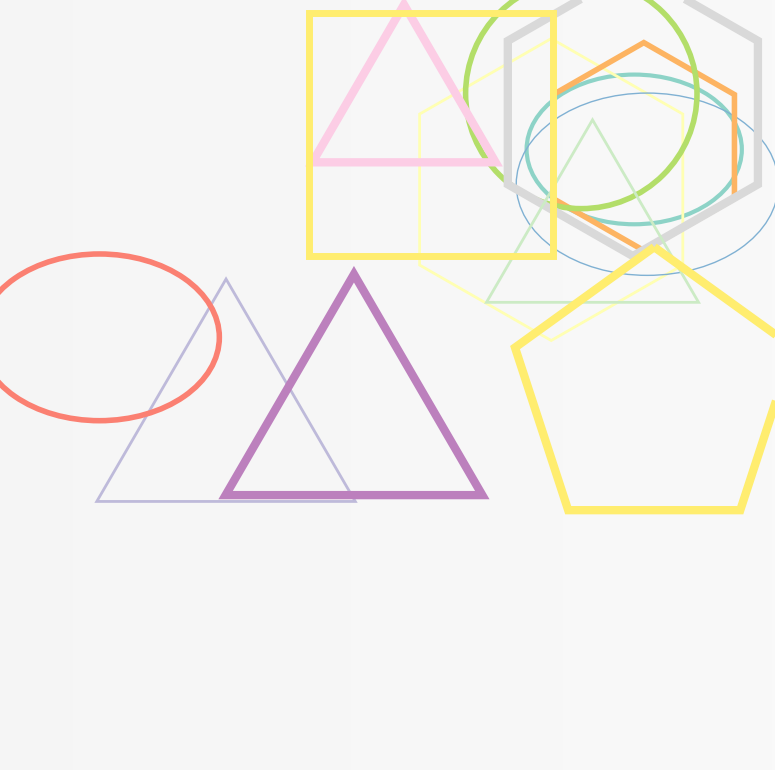[{"shape": "oval", "thickness": 1.5, "radius": 0.69, "center": [0.818, 0.806]}, {"shape": "hexagon", "thickness": 1, "radius": 0.98, "center": [0.711, 0.754]}, {"shape": "triangle", "thickness": 1, "radius": 0.96, "center": [0.292, 0.445]}, {"shape": "oval", "thickness": 2, "radius": 0.77, "center": [0.128, 0.562]}, {"shape": "oval", "thickness": 0.5, "radius": 0.85, "center": [0.835, 0.761]}, {"shape": "hexagon", "thickness": 2, "radius": 0.68, "center": [0.831, 0.81]}, {"shape": "circle", "thickness": 2, "radius": 0.75, "center": [0.75, 0.878]}, {"shape": "triangle", "thickness": 3, "radius": 0.68, "center": [0.521, 0.857]}, {"shape": "hexagon", "thickness": 3, "radius": 0.93, "center": [0.817, 0.854]}, {"shape": "triangle", "thickness": 3, "radius": 0.96, "center": [0.457, 0.453]}, {"shape": "triangle", "thickness": 1, "radius": 0.79, "center": [0.765, 0.686]}, {"shape": "square", "thickness": 2.5, "radius": 0.79, "center": [0.556, 0.825]}, {"shape": "pentagon", "thickness": 3, "radius": 0.94, "center": [0.844, 0.49]}]